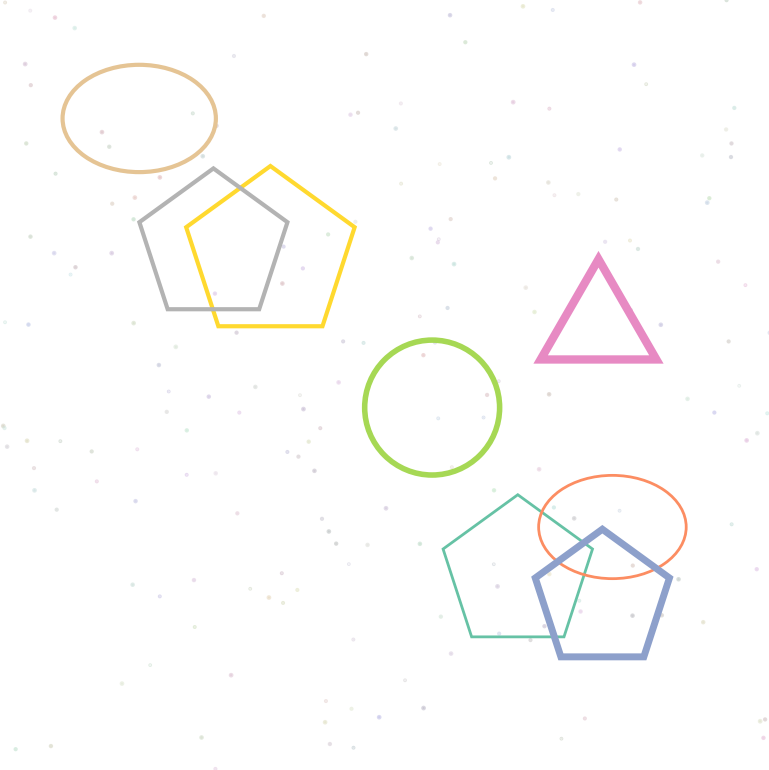[{"shape": "pentagon", "thickness": 1, "radius": 0.51, "center": [0.672, 0.255]}, {"shape": "oval", "thickness": 1, "radius": 0.48, "center": [0.795, 0.316]}, {"shape": "pentagon", "thickness": 2.5, "radius": 0.46, "center": [0.782, 0.221]}, {"shape": "triangle", "thickness": 3, "radius": 0.43, "center": [0.777, 0.577]}, {"shape": "circle", "thickness": 2, "radius": 0.44, "center": [0.561, 0.471]}, {"shape": "pentagon", "thickness": 1.5, "radius": 0.58, "center": [0.351, 0.669]}, {"shape": "oval", "thickness": 1.5, "radius": 0.5, "center": [0.181, 0.846]}, {"shape": "pentagon", "thickness": 1.5, "radius": 0.51, "center": [0.277, 0.68]}]